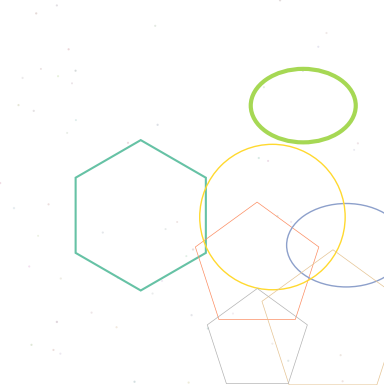[{"shape": "hexagon", "thickness": 1.5, "radius": 0.98, "center": [0.366, 0.441]}, {"shape": "pentagon", "thickness": 0.5, "radius": 0.84, "center": [0.668, 0.306]}, {"shape": "oval", "thickness": 1, "radius": 0.77, "center": [0.899, 0.363]}, {"shape": "oval", "thickness": 3, "radius": 0.68, "center": [0.788, 0.726]}, {"shape": "circle", "thickness": 1, "radius": 0.94, "center": [0.708, 0.436]}, {"shape": "pentagon", "thickness": 0.5, "radius": 0.97, "center": [0.865, 0.157]}, {"shape": "pentagon", "thickness": 0.5, "radius": 0.68, "center": [0.668, 0.114]}]